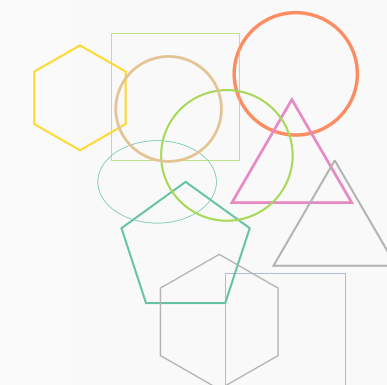[{"shape": "oval", "thickness": 0.5, "radius": 0.76, "center": [0.406, 0.528]}, {"shape": "pentagon", "thickness": 1.5, "radius": 0.87, "center": [0.479, 0.354]}, {"shape": "circle", "thickness": 2.5, "radius": 0.79, "center": [0.763, 0.808]}, {"shape": "square", "thickness": 0.5, "radius": 0.78, "center": [0.735, 0.136]}, {"shape": "triangle", "thickness": 2, "radius": 0.89, "center": [0.753, 0.563]}, {"shape": "circle", "thickness": 1.5, "radius": 0.85, "center": [0.586, 0.596]}, {"shape": "square", "thickness": 0.5, "radius": 0.83, "center": [0.452, 0.749]}, {"shape": "hexagon", "thickness": 1.5, "radius": 0.68, "center": [0.206, 0.746]}, {"shape": "circle", "thickness": 2, "radius": 0.68, "center": [0.435, 0.717]}, {"shape": "hexagon", "thickness": 1, "radius": 0.88, "center": [0.566, 0.164]}, {"shape": "triangle", "thickness": 1.5, "radius": 0.91, "center": [0.864, 0.401]}]